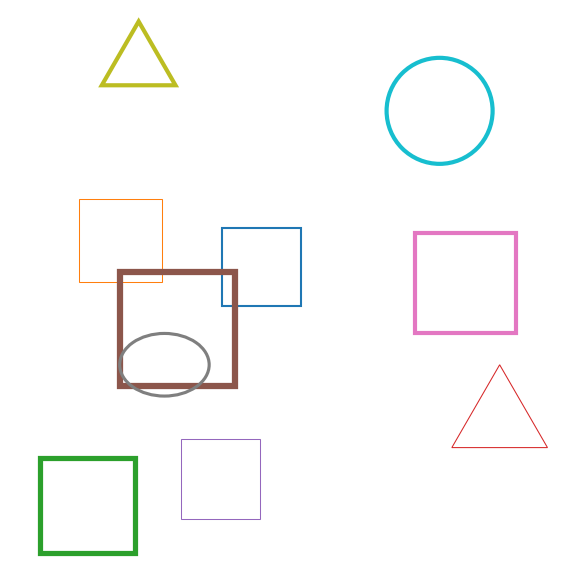[{"shape": "square", "thickness": 1, "radius": 0.34, "center": [0.453, 0.537]}, {"shape": "square", "thickness": 0.5, "radius": 0.36, "center": [0.209, 0.583]}, {"shape": "square", "thickness": 2.5, "radius": 0.41, "center": [0.152, 0.123]}, {"shape": "triangle", "thickness": 0.5, "radius": 0.48, "center": [0.865, 0.272]}, {"shape": "square", "thickness": 0.5, "radius": 0.34, "center": [0.382, 0.17]}, {"shape": "square", "thickness": 3, "radius": 0.5, "center": [0.308, 0.429]}, {"shape": "square", "thickness": 2, "radius": 0.44, "center": [0.806, 0.509]}, {"shape": "oval", "thickness": 1.5, "radius": 0.39, "center": [0.285, 0.368]}, {"shape": "triangle", "thickness": 2, "radius": 0.37, "center": [0.24, 0.888]}, {"shape": "circle", "thickness": 2, "radius": 0.46, "center": [0.761, 0.807]}]